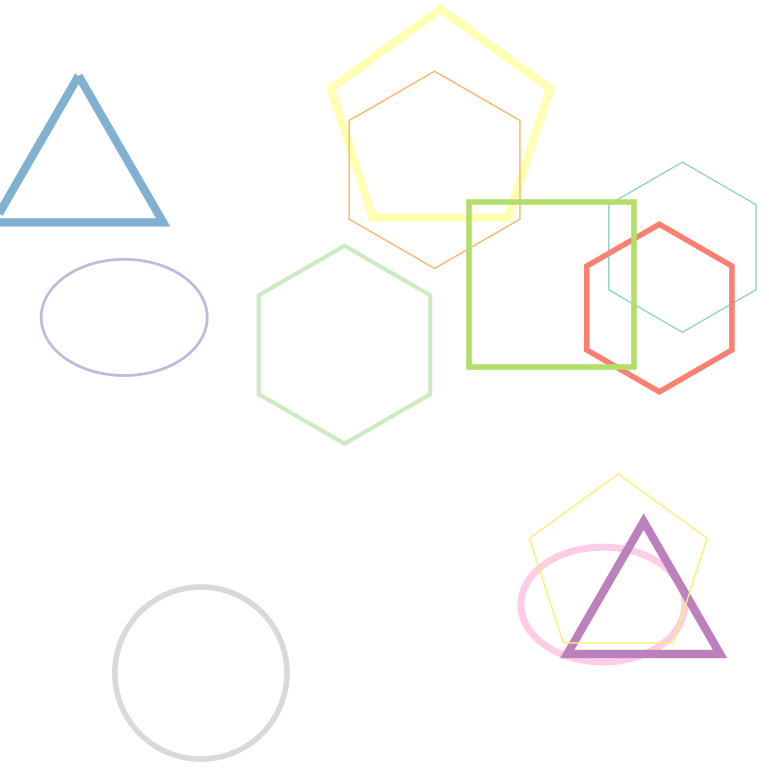[{"shape": "hexagon", "thickness": 0.5, "radius": 0.55, "center": [0.886, 0.679]}, {"shape": "pentagon", "thickness": 3, "radius": 0.75, "center": [0.572, 0.839]}, {"shape": "oval", "thickness": 1, "radius": 0.54, "center": [0.161, 0.588]}, {"shape": "hexagon", "thickness": 2, "radius": 0.54, "center": [0.856, 0.6]}, {"shape": "triangle", "thickness": 3, "radius": 0.63, "center": [0.102, 0.775]}, {"shape": "hexagon", "thickness": 0.5, "radius": 0.64, "center": [0.564, 0.779]}, {"shape": "square", "thickness": 2, "radius": 0.53, "center": [0.716, 0.631]}, {"shape": "oval", "thickness": 2.5, "radius": 0.53, "center": [0.783, 0.215]}, {"shape": "circle", "thickness": 2, "radius": 0.56, "center": [0.261, 0.126]}, {"shape": "triangle", "thickness": 3, "radius": 0.57, "center": [0.836, 0.208]}, {"shape": "hexagon", "thickness": 1.5, "radius": 0.64, "center": [0.447, 0.552]}, {"shape": "pentagon", "thickness": 0.5, "radius": 0.61, "center": [0.803, 0.263]}]